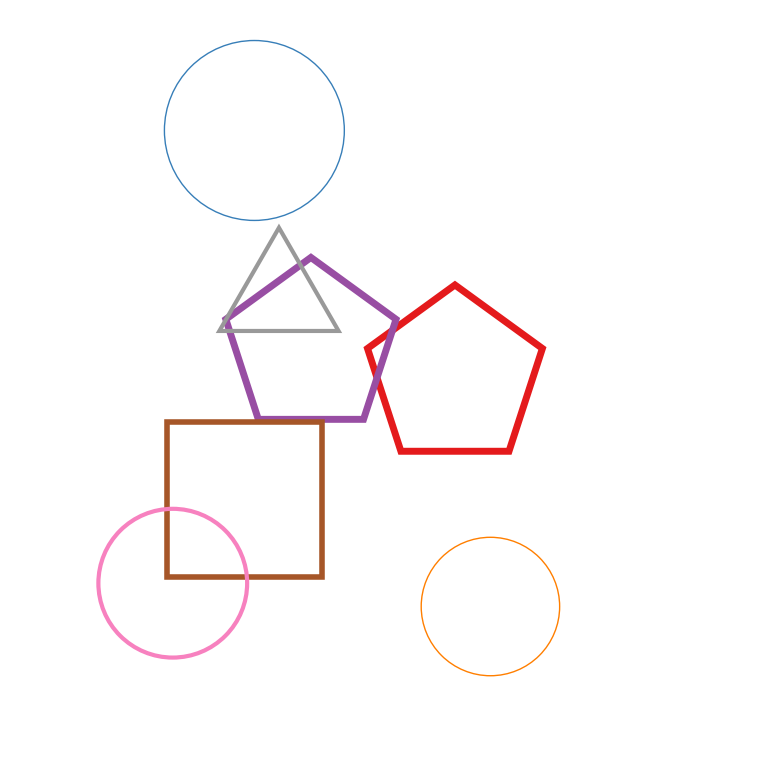[{"shape": "pentagon", "thickness": 2.5, "radius": 0.6, "center": [0.591, 0.511]}, {"shape": "circle", "thickness": 0.5, "radius": 0.58, "center": [0.33, 0.831]}, {"shape": "pentagon", "thickness": 2.5, "radius": 0.58, "center": [0.404, 0.549]}, {"shape": "circle", "thickness": 0.5, "radius": 0.45, "center": [0.637, 0.212]}, {"shape": "square", "thickness": 2, "radius": 0.5, "center": [0.317, 0.351]}, {"shape": "circle", "thickness": 1.5, "radius": 0.48, "center": [0.224, 0.243]}, {"shape": "triangle", "thickness": 1.5, "radius": 0.45, "center": [0.362, 0.615]}]